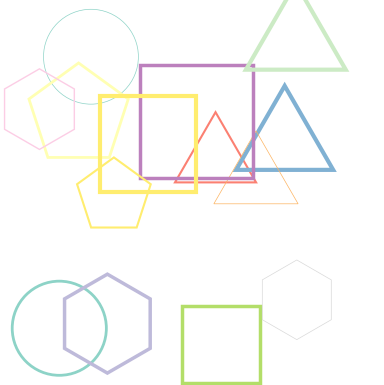[{"shape": "circle", "thickness": 2, "radius": 0.61, "center": [0.154, 0.147]}, {"shape": "circle", "thickness": 0.5, "radius": 0.62, "center": [0.236, 0.853]}, {"shape": "pentagon", "thickness": 2, "radius": 0.68, "center": [0.204, 0.701]}, {"shape": "hexagon", "thickness": 2.5, "radius": 0.64, "center": [0.279, 0.159]}, {"shape": "triangle", "thickness": 1.5, "radius": 0.61, "center": [0.56, 0.587]}, {"shape": "triangle", "thickness": 3, "radius": 0.73, "center": [0.739, 0.632]}, {"shape": "triangle", "thickness": 0.5, "radius": 0.63, "center": [0.665, 0.534]}, {"shape": "square", "thickness": 2.5, "radius": 0.5, "center": [0.574, 0.106]}, {"shape": "hexagon", "thickness": 1, "radius": 0.52, "center": [0.102, 0.717]}, {"shape": "hexagon", "thickness": 0.5, "radius": 0.52, "center": [0.771, 0.221]}, {"shape": "square", "thickness": 2.5, "radius": 0.73, "center": [0.511, 0.685]}, {"shape": "triangle", "thickness": 3, "radius": 0.75, "center": [0.768, 0.894]}, {"shape": "square", "thickness": 3, "radius": 0.62, "center": [0.385, 0.626]}, {"shape": "pentagon", "thickness": 1.5, "radius": 0.5, "center": [0.296, 0.49]}]